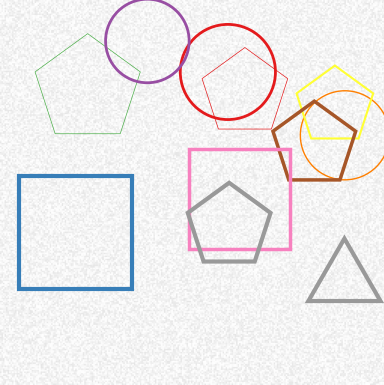[{"shape": "circle", "thickness": 2, "radius": 0.62, "center": [0.592, 0.813]}, {"shape": "pentagon", "thickness": 0.5, "radius": 0.59, "center": [0.636, 0.76]}, {"shape": "square", "thickness": 3, "radius": 0.73, "center": [0.196, 0.395]}, {"shape": "pentagon", "thickness": 0.5, "radius": 0.72, "center": [0.228, 0.769]}, {"shape": "circle", "thickness": 2, "radius": 0.54, "center": [0.383, 0.894]}, {"shape": "circle", "thickness": 1, "radius": 0.58, "center": [0.896, 0.649]}, {"shape": "pentagon", "thickness": 1.5, "radius": 0.52, "center": [0.87, 0.725]}, {"shape": "pentagon", "thickness": 2.5, "radius": 0.56, "center": [0.816, 0.624]}, {"shape": "square", "thickness": 2.5, "radius": 0.65, "center": [0.623, 0.483]}, {"shape": "triangle", "thickness": 3, "radius": 0.54, "center": [0.895, 0.272]}, {"shape": "pentagon", "thickness": 3, "radius": 0.57, "center": [0.595, 0.412]}]